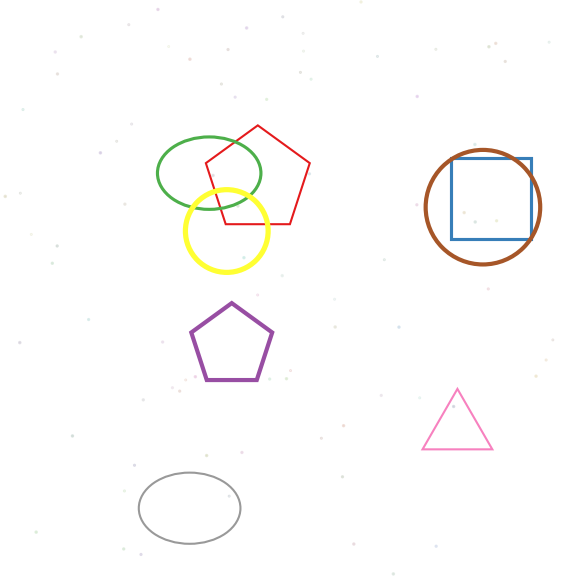[{"shape": "pentagon", "thickness": 1, "radius": 0.47, "center": [0.446, 0.687]}, {"shape": "square", "thickness": 1.5, "radius": 0.35, "center": [0.85, 0.656]}, {"shape": "oval", "thickness": 1.5, "radius": 0.45, "center": [0.362, 0.699]}, {"shape": "pentagon", "thickness": 2, "radius": 0.37, "center": [0.401, 0.401]}, {"shape": "circle", "thickness": 2.5, "radius": 0.36, "center": [0.393, 0.599]}, {"shape": "circle", "thickness": 2, "radius": 0.5, "center": [0.836, 0.64]}, {"shape": "triangle", "thickness": 1, "radius": 0.35, "center": [0.792, 0.256]}, {"shape": "oval", "thickness": 1, "radius": 0.44, "center": [0.328, 0.119]}]